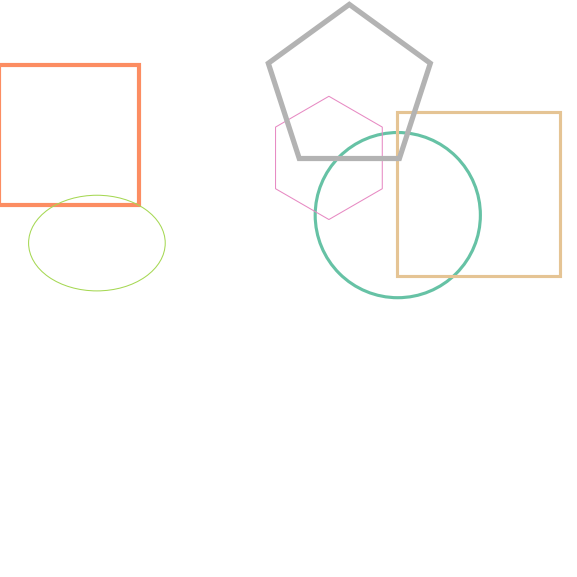[{"shape": "circle", "thickness": 1.5, "radius": 0.72, "center": [0.689, 0.627]}, {"shape": "square", "thickness": 2, "radius": 0.61, "center": [0.12, 0.765]}, {"shape": "hexagon", "thickness": 0.5, "radius": 0.53, "center": [0.57, 0.726]}, {"shape": "oval", "thickness": 0.5, "radius": 0.59, "center": [0.168, 0.578]}, {"shape": "square", "thickness": 1.5, "radius": 0.71, "center": [0.829, 0.664]}, {"shape": "pentagon", "thickness": 2.5, "radius": 0.74, "center": [0.605, 0.844]}]